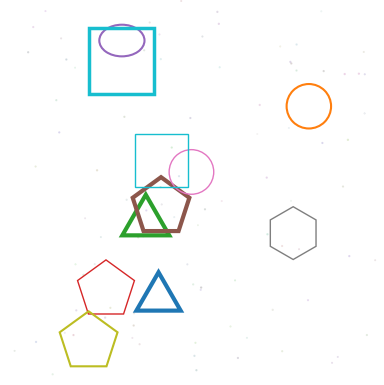[{"shape": "triangle", "thickness": 3, "radius": 0.33, "center": [0.412, 0.226]}, {"shape": "circle", "thickness": 1.5, "radius": 0.29, "center": [0.802, 0.724]}, {"shape": "triangle", "thickness": 3, "radius": 0.35, "center": [0.379, 0.424]}, {"shape": "pentagon", "thickness": 1, "radius": 0.39, "center": [0.275, 0.247]}, {"shape": "oval", "thickness": 1.5, "radius": 0.29, "center": [0.317, 0.895]}, {"shape": "pentagon", "thickness": 3, "radius": 0.39, "center": [0.418, 0.462]}, {"shape": "circle", "thickness": 1, "radius": 0.29, "center": [0.497, 0.553]}, {"shape": "hexagon", "thickness": 1, "radius": 0.34, "center": [0.761, 0.395]}, {"shape": "pentagon", "thickness": 1.5, "radius": 0.39, "center": [0.23, 0.112]}, {"shape": "square", "thickness": 2.5, "radius": 0.42, "center": [0.316, 0.842]}, {"shape": "square", "thickness": 1, "radius": 0.35, "center": [0.419, 0.583]}]